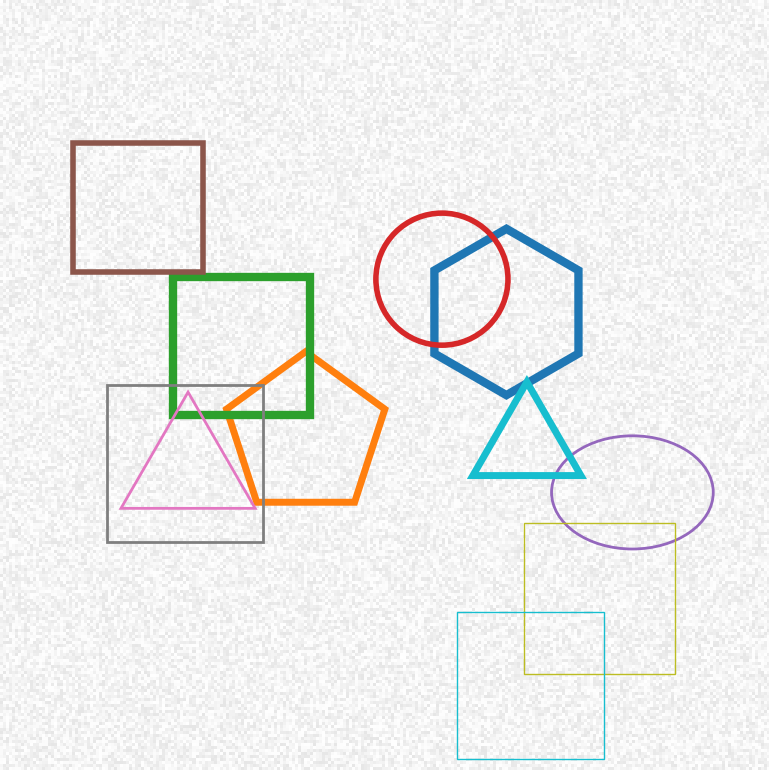[{"shape": "hexagon", "thickness": 3, "radius": 0.54, "center": [0.658, 0.595]}, {"shape": "pentagon", "thickness": 2.5, "radius": 0.54, "center": [0.397, 0.435]}, {"shape": "square", "thickness": 3, "radius": 0.45, "center": [0.313, 0.551]}, {"shape": "circle", "thickness": 2, "radius": 0.43, "center": [0.574, 0.637]}, {"shape": "oval", "thickness": 1, "radius": 0.52, "center": [0.821, 0.361]}, {"shape": "square", "thickness": 2, "radius": 0.42, "center": [0.179, 0.731]}, {"shape": "triangle", "thickness": 1, "radius": 0.5, "center": [0.244, 0.39]}, {"shape": "square", "thickness": 1, "radius": 0.51, "center": [0.24, 0.398]}, {"shape": "square", "thickness": 0.5, "radius": 0.49, "center": [0.779, 0.222]}, {"shape": "square", "thickness": 0.5, "radius": 0.47, "center": [0.689, 0.11]}, {"shape": "triangle", "thickness": 2.5, "radius": 0.41, "center": [0.684, 0.423]}]